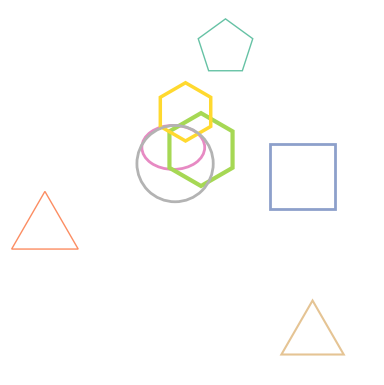[{"shape": "pentagon", "thickness": 1, "radius": 0.37, "center": [0.586, 0.876]}, {"shape": "triangle", "thickness": 1, "radius": 0.5, "center": [0.117, 0.403]}, {"shape": "square", "thickness": 2, "radius": 0.43, "center": [0.786, 0.542]}, {"shape": "oval", "thickness": 2, "radius": 0.41, "center": [0.45, 0.617]}, {"shape": "hexagon", "thickness": 3, "radius": 0.47, "center": [0.522, 0.612]}, {"shape": "hexagon", "thickness": 2.5, "radius": 0.38, "center": [0.482, 0.709]}, {"shape": "triangle", "thickness": 1.5, "radius": 0.47, "center": [0.812, 0.126]}, {"shape": "circle", "thickness": 2, "radius": 0.5, "center": [0.455, 0.575]}]